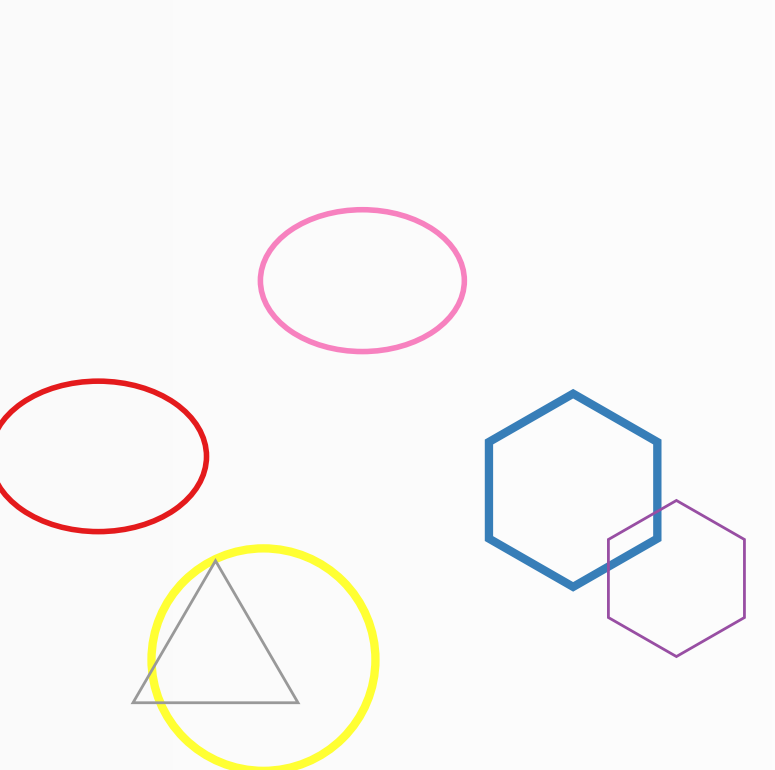[{"shape": "oval", "thickness": 2, "radius": 0.7, "center": [0.127, 0.407]}, {"shape": "hexagon", "thickness": 3, "radius": 0.63, "center": [0.74, 0.363]}, {"shape": "hexagon", "thickness": 1, "radius": 0.51, "center": [0.873, 0.249]}, {"shape": "circle", "thickness": 3, "radius": 0.72, "center": [0.34, 0.143]}, {"shape": "oval", "thickness": 2, "radius": 0.66, "center": [0.468, 0.636]}, {"shape": "triangle", "thickness": 1, "radius": 0.61, "center": [0.278, 0.149]}]